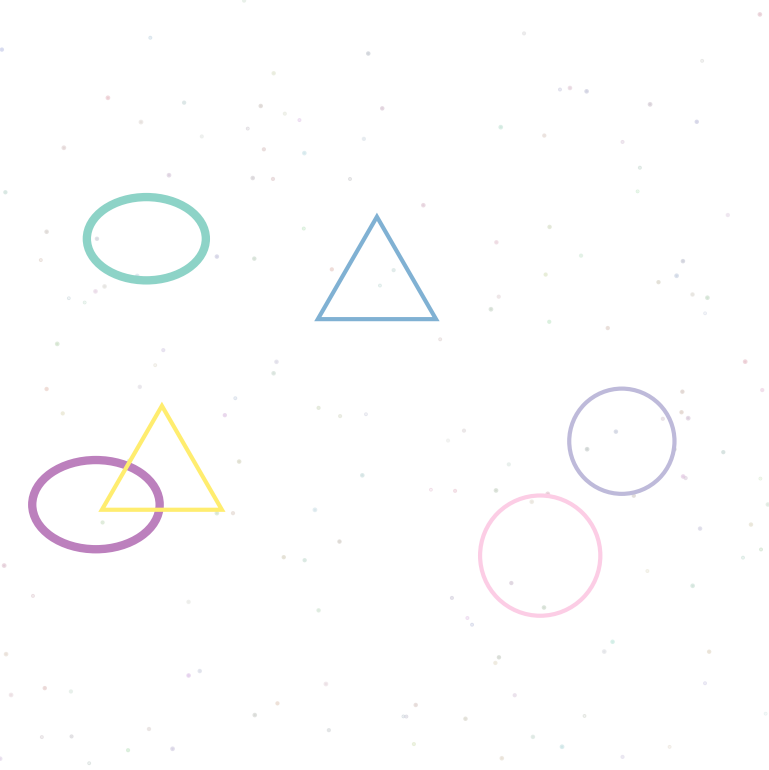[{"shape": "oval", "thickness": 3, "radius": 0.39, "center": [0.19, 0.69]}, {"shape": "circle", "thickness": 1.5, "radius": 0.34, "center": [0.808, 0.427]}, {"shape": "triangle", "thickness": 1.5, "radius": 0.44, "center": [0.489, 0.63]}, {"shape": "circle", "thickness": 1.5, "radius": 0.39, "center": [0.702, 0.278]}, {"shape": "oval", "thickness": 3, "radius": 0.41, "center": [0.125, 0.345]}, {"shape": "triangle", "thickness": 1.5, "radius": 0.45, "center": [0.21, 0.383]}]